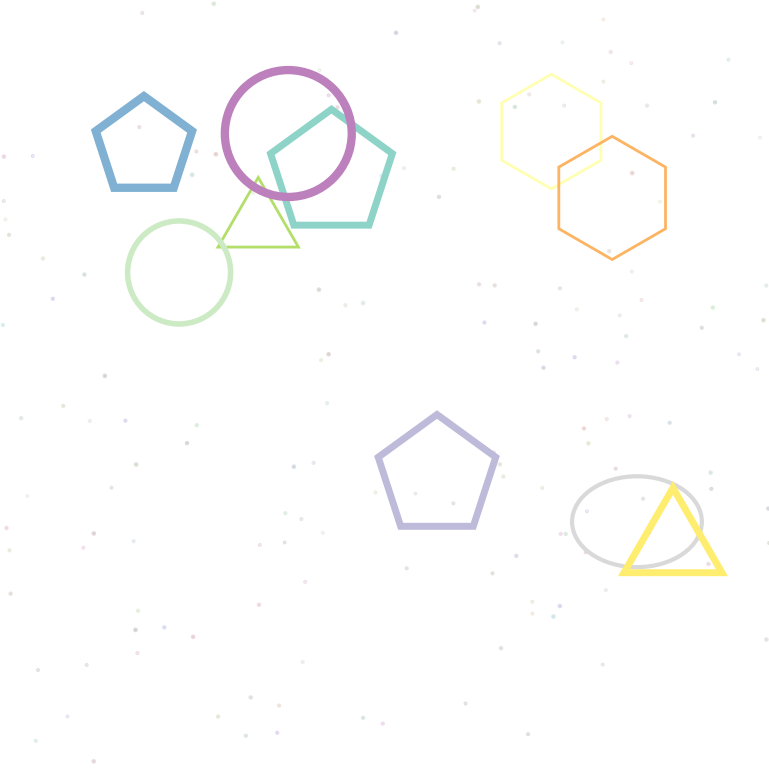[{"shape": "pentagon", "thickness": 2.5, "radius": 0.42, "center": [0.43, 0.775]}, {"shape": "hexagon", "thickness": 1, "radius": 0.37, "center": [0.716, 0.829]}, {"shape": "pentagon", "thickness": 2.5, "radius": 0.4, "center": [0.568, 0.381]}, {"shape": "pentagon", "thickness": 3, "radius": 0.33, "center": [0.187, 0.809]}, {"shape": "hexagon", "thickness": 1, "radius": 0.4, "center": [0.795, 0.743]}, {"shape": "triangle", "thickness": 1, "radius": 0.3, "center": [0.335, 0.709]}, {"shape": "oval", "thickness": 1.5, "radius": 0.42, "center": [0.827, 0.322]}, {"shape": "circle", "thickness": 3, "radius": 0.41, "center": [0.374, 0.827]}, {"shape": "circle", "thickness": 2, "radius": 0.33, "center": [0.233, 0.646]}, {"shape": "triangle", "thickness": 2.5, "radius": 0.37, "center": [0.874, 0.293]}]